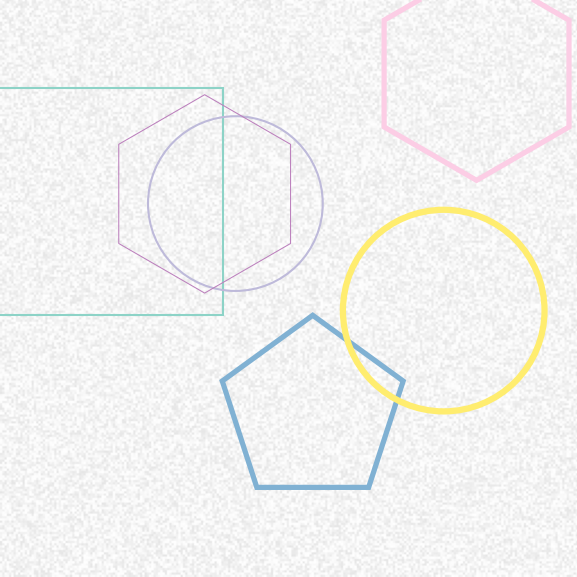[{"shape": "square", "thickness": 1, "radius": 0.98, "center": [0.191, 0.65]}, {"shape": "circle", "thickness": 1, "radius": 0.76, "center": [0.408, 0.647]}, {"shape": "pentagon", "thickness": 2.5, "radius": 0.82, "center": [0.542, 0.288]}, {"shape": "hexagon", "thickness": 2.5, "radius": 0.92, "center": [0.825, 0.872]}, {"shape": "hexagon", "thickness": 0.5, "radius": 0.86, "center": [0.354, 0.663]}, {"shape": "circle", "thickness": 3, "radius": 0.87, "center": [0.768, 0.461]}]